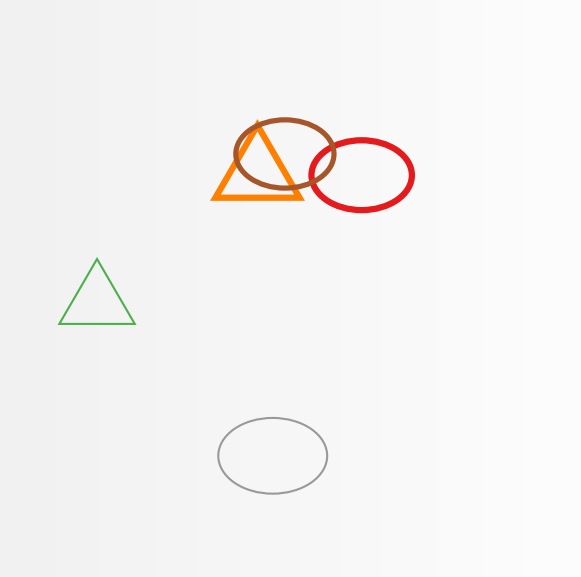[{"shape": "oval", "thickness": 3, "radius": 0.43, "center": [0.622, 0.696]}, {"shape": "triangle", "thickness": 1, "radius": 0.37, "center": [0.167, 0.476]}, {"shape": "triangle", "thickness": 3, "radius": 0.42, "center": [0.443, 0.699]}, {"shape": "oval", "thickness": 2.5, "radius": 0.42, "center": [0.49, 0.733]}, {"shape": "oval", "thickness": 1, "radius": 0.47, "center": [0.469, 0.21]}]